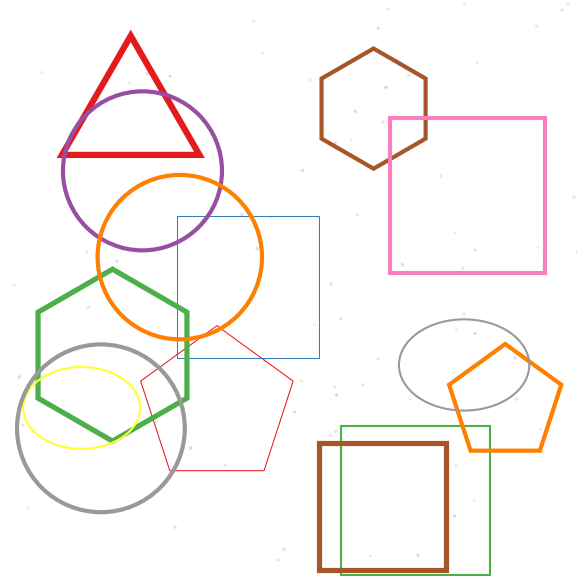[{"shape": "triangle", "thickness": 3, "radius": 0.69, "center": [0.226, 0.8]}, {"shape": "pentagon", "thickness": 0.5, "radius": 0.69, "center": [0.376, 0.296]}, {"shape": "square", "thickness": 0.5, "radius": 0.61, "center": [0.43, 0.502]}, {"shape": "square", "thickness": 1, "radius": 0.65, "center": [0.72, 0.132]}, {"shape": "hexagon", "thickness": 2.5, "radius": 0.74, "center": [0.195, 0.384]}, {"shape": "circle", "thickness": 2, "radius": 0.69, "center": [0.247, 0.703]}, {"shape": "pentagon", "thickness": 2, "radius": 0.51, "center": [0.875, 0.301]}, {"shape": "circle", "thickness": 2, "radius": 0.71, "center": [0.311, 0.554]}, {"shape": "oval", "thickness": 1, "radius": 0.51, "center": [0.141, 0.293]}, {"shape": "square", "thickness": 2.5, "radius": 0.55, "center": [0.662, 0.122]}, {"shape": "hexagon", "thickness": 2, "radius": 0.52, "center": [0.647, 0.811]}, {"shape": "square", "thickness": 2, "radius": 0.67, "center": [0.809, 0.661]}, {"shape": "circle", "thickness": 2, "radius": 0.73, "center": [0.175, 0.257]}, {"shape": "oval", "thickness": 1, "radius": 0.56, "center": [0.804, 0.367]}]